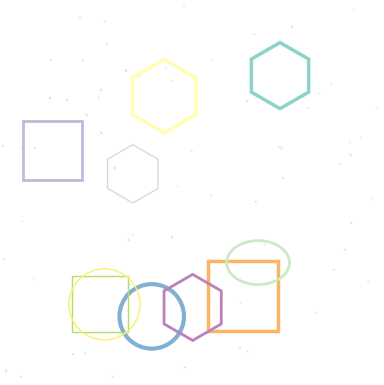[{"shape": "hexagon", "thickness": 2.5, "radius": 0.43, "center": [0.727, 0.804]}, {"shape": "hexagon", "thickness": 2.5, "radius": 0.48, "center": [0.427, 0.75]}, {"shape": "square", "thickness": 2, "radius": 0.38, "center": [0.137, 0.61]}, {"shape": "circle", "thickness": 3, "radius": 0.42, "center": [0.394, 0.178]}, {"shape": "square", "thickness": 2.5, "radius": 0.45, "center": [0.632, 0.232]}, {"shape": "square", "thickness": 1, "radius": 0.36, "center": [0.26, 0.21]}, {"shape": "hexagon", "thickness": 1, "radius": 0.38, "center": [0.345, 0.549]}, {"shape": "hexagon", "thickness": 2, "radius": 0.43, "center": [0.5, 0.201]}, {"shape": "oval", "thickness": 2, "radius": 0.41, "center": [0.67, 0.318]}, {"shape": "circle", "thickness": 1, "radius": 0.46, "center": [0.271, 0.21]}]